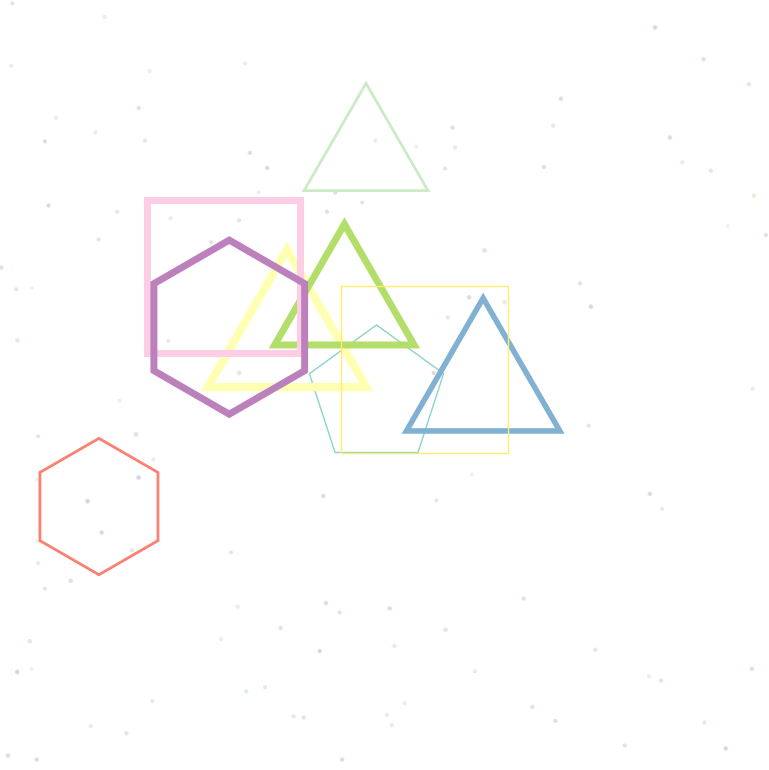[{"shape": "pentagon", "thickness": 0.5, "radius": 0.46, "center": [0.489, 0.486]}, {"shape": "triangle", "thickness": 3, "radius": 0.59, "center": [0.373, 0.557]}, {"shape": "hexagon", "thickness": 1, "radius": 0.44, "center": [0.128, 0.342]}, {"shape": "triangle", "thickness": 2, "radius": 0.57, "center": [0.627, 0.498]}, {"shape": "triangle", "thickness": 2.5, "radius": 0.52, "center": [0.447, 0.604]}, {"shape": "square", "thickness": 2.5, "radius": 0.5, "center": [0.291, 0.641]}, {"shape": "hexagon", "thickness": 2.5, "radius": 0.57, "center": [0.298, 0.575]}, {"shape": "triangle", "thickness": 1, "radius": 0.46, "center": [0.475, 0.799]}, {"shape": "square", "thickness": 0.5, "radius": 0.54, "center": [0.551, 0.52]}]